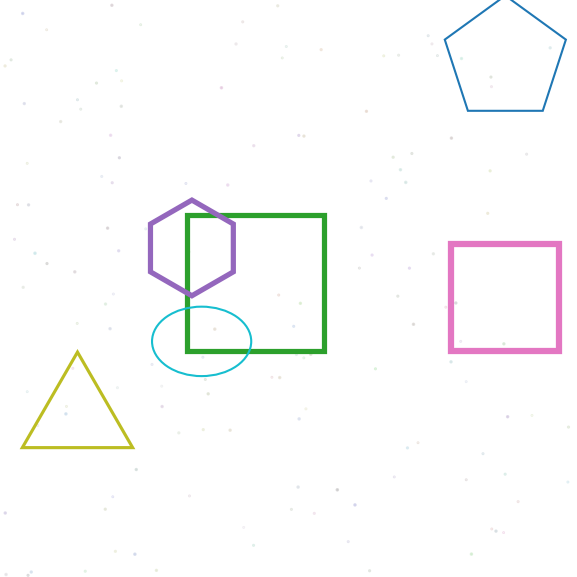[{"shape": "pentagon", "thickness": 1, "radius": 0.55, "center": [0.875, 0.896]}, {"shape": "square", "thickness": 2.5, "radius": 0.59, "center": [0.442, 0.509]}, {"shape": "hexagon", "thickness": 2.5, "radius": 0.41, "center": [0.332, 0.57]}, {"shape": "square", "thickness": 3, "radius": 0.46, "center": [0.874, 0.483]}, {"shape": "triangle", "thickness": 1.5, "radius": 0.55, "center": [0.134, 0.279]}, {"shape": "oval", "thickness": 1, "radius": 0.43, "center": [0.349, 0.408]}]